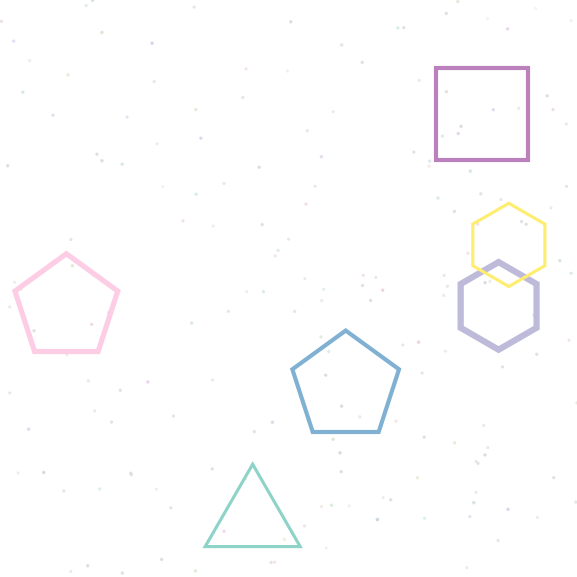[{"shape": "triangle", "thickness": 1.5, "radius": 0.48, "center": [0.438, 0.1]}, {"shape": "hexagon", "thickness": 3, "radius": 0.38, "center": [0.863, 0.469]}, {"shape": "pentagon", "thickness": 2, "radius": 0.49, "center": [0.599, 0.33]}, {"shape": "pentagon", "thickness": 2.5, "radius": 0.47, "center": [0.115, 0.466]}, {"shape": "square", "thickness": 2, "radius": 0.4, "center": [0.835, 0.802]}, {"shape": "hexagon", "thickness": 1.5, "radius": 0.36, "center": [0.881, 0.575]}]